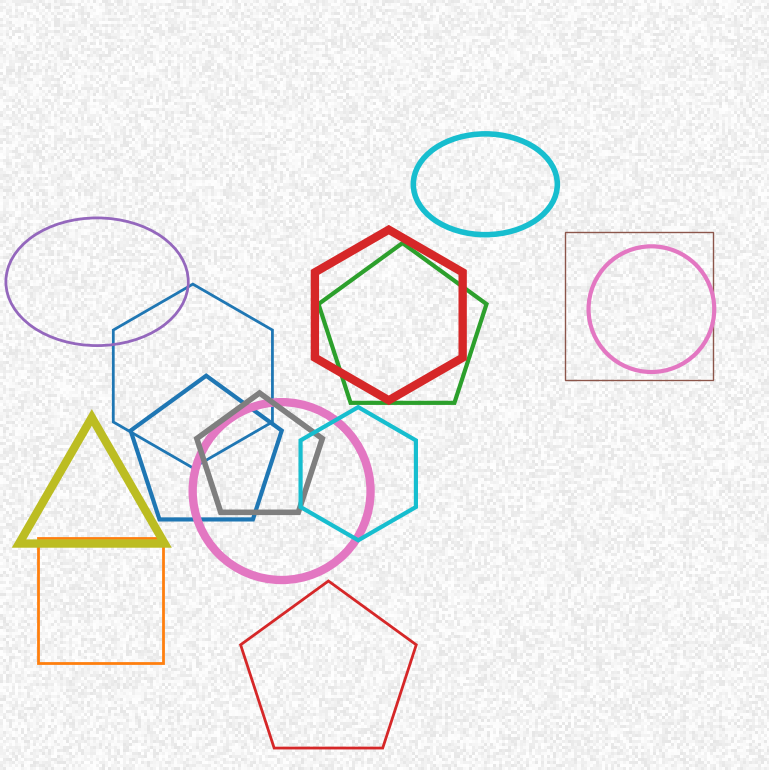[{"shape": "hexagon", "thickness": 1, "radius": 0.6, "center": [0.25, 0.512]}, {"shape": "pentagon", "thickness": 1.5, "radius": 0.52, "center": [0.268, 0.409]}, {"shape": "square", "thickness": 1, "radius": 0.41, "center": [0.131, 0.22]}, {"shape": "pentagon", "thickness": 1.5, "radius": 0.57, "center": [0.523, 0.57]}, {"shape": "pentagon", "thickness": 1, "radius": 0.6, "center": [0.427, 0.126]}, {"shape": "hexagon", "thickness": 3, "radius": 0.55, "center": [0.505, 0.591]}, {"shape": "oval", "thickness": 1, "radius": 0.59, "center": [0.126, 0.634]}, {"shape": "square", "thickness": 0.5, "radius": 0.48, "center": [0.83, 0.603]}, {"shape": "circle", "thickness": 1.5, "radius": 0.41, "center": [0.846, 0.598]}, {"shape": "circle", "thickness": 3, "radius": 0.58, "center": [0.366, 0.362]}, {"shape": "pentagon", "thickness": 2, "radius": 0.43, "center": [0.337, 0.404]}, {"shape": "triangle", "thickness": 3, "radius": 0.55, "center": [0.119, 0.349]}, {"shape": "oval", "thickness": 2, "radius": 0.47, "center": [0.63, 0.761]}, {"shape": "hexagon", "thickness": 1.5, "radius": 0.43, "center": [0.465, 0.385]}]